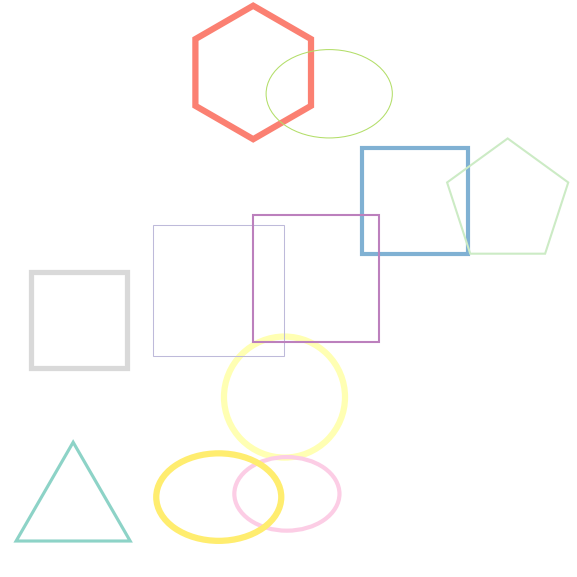[{"shape": "triangle", "thickness": 1.5, "radius": 0.57, "center": [0.127, 0.119]}, {"shape": "circle", "thickness": 3, "radius": 0.52, "center": [0.493, 0.312]}, {"shape": "square", "thickness": 0.5, "radius": 0.57, "center": [0.378, 0.496]}, {"shape": "hexagon", "thickness": 3, "radius": 0.58, "center": [0.438, 0.874]}, {"shape": "square", "thickness": 2, "radius": 0.46, "center": [0.719, 0.651]}, {"shape": "oval", "thickness": 0.5, "radius": 0.55, "center": [0.57, 0.837]}, {"shape": "oval", "thickness": 2, "radius": 0.46, "center": [0.497, 0.144]}, {"shape": "square", "thickness": 2.5, "radius": 0.41, "center": [0.136, 0.445]}, {"shape": "square", "thickness": 1, "radius": 0.55, "center": [0.547, 0.517]}, {"shape": "pentagon", "thickness": 1, "radius": 0.55, "center": [0.879, 0.649]}, {"shape": "oval", "thickness": 3, "radius": 0.54, "center": [0.379, 0.138]}]